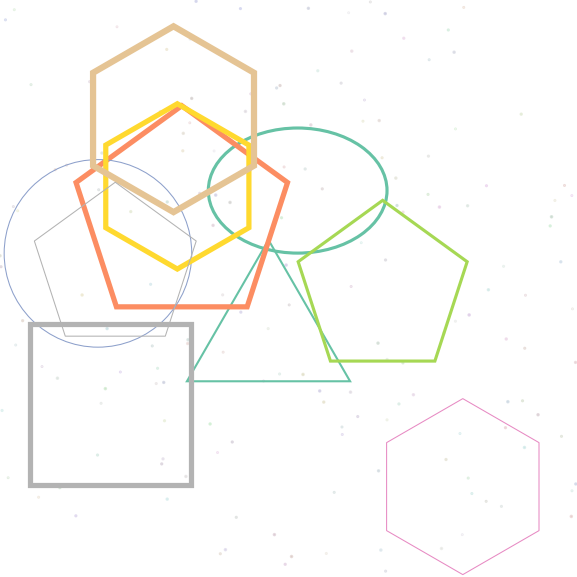[{"shape": "triangle", "thickness": 1, "radius": 0.82, "center": [0.465, 0.42]}, {"shape": "oval", "thickness": 1.5, "radius": 0.77, "center": [0.515, 0.669]}, {"shape": "pentagon", "thickness": 2.5, "radius": 0.96, "center": [0.315, 0.624]}, {"shape": "circle", "thickness": 0.5, "radius": 0.81, "center": [0.17, 0.56]}, {"shape": "hexagon", "thickness": 0.5, "radius": 0.76, "center": [0.801, 0.157]}, {"shape": "pentagon", "thickness": 1.5, "radius": 0.77, "center": [0.663, 0.498]}, {"shape": "hexagon", "thickness": 2.5, "radius": 0.72, "center": [0.307, 0.676]}, {"shape": "hexagon", "thickness": 3, "radius": 0.8, "center": [0.3, 0.793]}, {"shape": "pentagon", "thickness": 0.5, "radius": 0.74, "center": [0.2, 0.536]}, {"shape": "square", "thickness": 2.5, "radius": 0.7, "center": [0.192, 0.299]}]